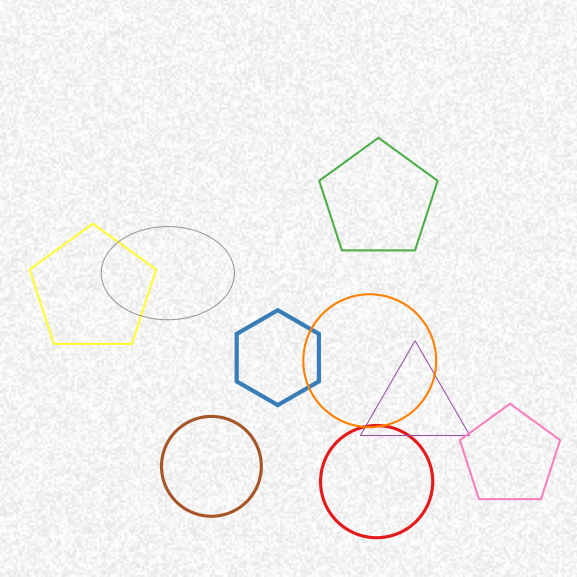[{"shape": "circle", "thickness": 1.5, "radius": 0.49, "center": [0.652, 0.165]}, {"shape": "hexagon", "thickness": 2, "radius": 0.41, "center": [0.481, 0.38]}, {"shape": "pentagon", "thickness": 1, "radius": 0.54, "center": [0.655, 0.653]}, {"shape": "triangle", "thickness": 0.5, "radius": 0.55, "center": [0.719, 0.3]}, {"shape": "circle", "thickness": 1, "radius": 0.58, "center": [0.64, 0.375]}, {"shape": "pentagon", "thickness": 1, "radius": 0.58, "center": [0.161, 0.497]}, {"shape": "circle", "thickness": 1.5, "radius": 0.43, "center": [0.366, 0.192]}, {"shape": "pentagon", "thickness": 1, "radius": 0.46, "center": [0.883, 0.209]}, {"shape": "oval", "thickness": 0.5, "radius": 0.58, "center": [0.291, 0.526]}]